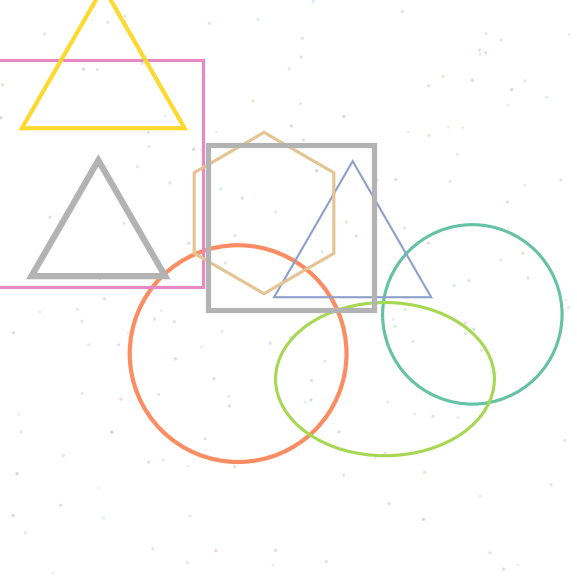[{"shape": "circle", "thickness": 1.5, "radius": 0.78, "center": [0.818, 0.455]}, {"shape": "circle", "thickness": 2, "radius": 0.94, "center": [0.412, 0.387]}, {"shape": "triangle", "thickness": 1, "radius": 0.79, "center": [0.611, 0.563]}, {"shape": "square", "thickness": 1.5, "radius": 0.98, "center": [0.155, 0.699]}, {"shape": "oval", "thickness": 1.5, "radius": 0.95, "center": [0.667, 0.343]}, {"shape": "triangle", "thickness": 2, "radius": 0.81, "center": [0.179, 0.859]}, {"shape": "hexagon", "thickness": 1.5, "radius": 0.7, "center": [0.457, 0.63]}, {"shape": "triangle", "thickness": 3, "radius": 0.67, "center": [0.17, 0.588]}, {"shape": "square", "thickness": 2.5, "radius": 0.72, "center": [0.504, 0.605]}]